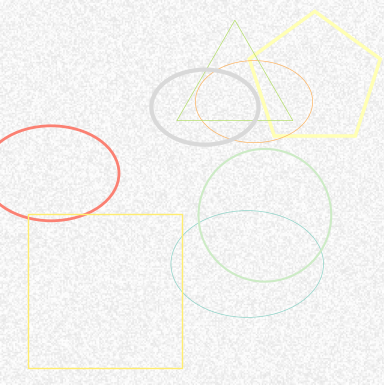[{"shape": "oval", "thickness": 0.5, "radius": 0.99, "center": [0.642, 0.314]}, {"shape": "pentagon", "thickness": 2.5, "radius": 0.89, "center": [0.818, 0.792]}, {"shape": "oval", "thickness": 2, "radius": 0.88, "center": [0.133, 0.55]}, {"shape": "oval", "thickness": 0.5, "radius": 0.76, "center": [0.66, 0.736]}, {"shape": "triangle", "thickness": 0.5, "radius": 0.87, "center": [0.61, 0.774]}, {"shape": "oval", "thickness": 3, "radius": 0.7, "center": [0.532, 0.722]}, {"shape": "circle", "thickness": 1.5, "radius": 0.86, "center": [0.688, 0.441]}, {"shape": "square", "thickness": 1, "radius": 1.0, "center": [0.274, 0.245]}]